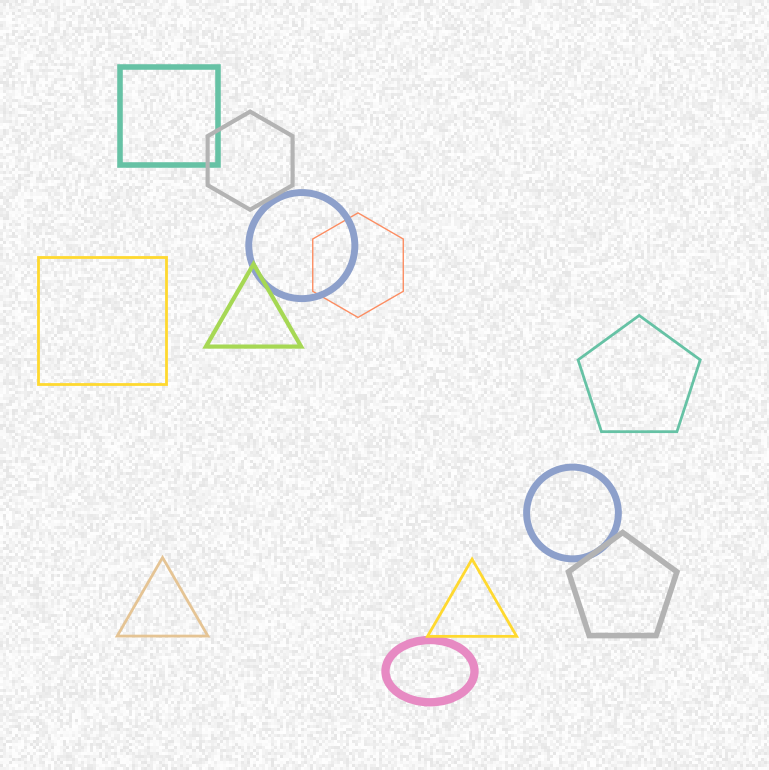[{"shape": "pentagon", "thickness": 1, "radius": 0.42, "center": [0.83, 0.507]}, {"shape": "square", "thickness": 2, "radius": 0.32, "center": [0.219, 0.849]}, {"shape": "hexagon", "thickness": 0.5, "radius": 0.34, "center": [0.465, 0.656]}, {"shape": "circle", "thickness": 2.5, "radius": 0.34, "center": [0.392, 0.681]}, {"shape": "circle", "thickness": 2.5, "radius": 0.3, "center": [0.743, 0.334]}, {"shape": "oval", "thickness": 3, "radius": 0.29, "center": [0.558, 0.128]}, {"shape": "triangle", "thickness": 1.5, "radius": 0.36, "center": [0.329, 0.586]}, {"shape": "triangle", "thickness": 1, "radius": 0.33, "center": [0.613, 0.207]}, {"shape": "square", "thickness": 1, "radius": 0.41, "center": [0.133, 0.584]}, {"shape": "triangle", "thickness": 1, "radius": 0.34, "center": [0.211, 0.208]}, {"shape": "pentagon", "thickness": 2, "radius": 0.37, "center": [0.809, 0.234]}, {"shape": "hexagon", "thickness": 1.5, "radius": 0.32, "center": [0.325, 0.791]}]